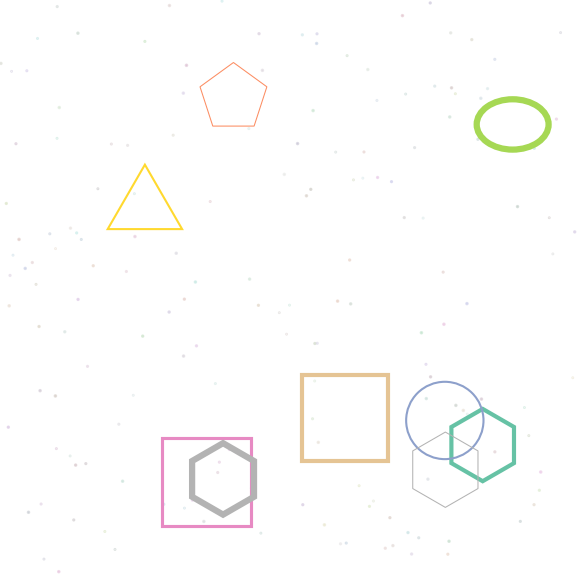[{"shape": "hexagon", "thickness": 2, "radius": 0.31, "center": [0.836, 0.228]}, {"shape": "pentagon", "thickness": 0.5, "radius": 0.3, "center": [0.404, 0.83]}, {"shape": "circle", "thickness": 1, "radius": 0.33, "center": [0.77, 0.271]}, {"shape": "square", "thickness": 1.5, "radius": 0.38, "center": [0.357, 0.165]}, {"shape": "oval", "thickness": 3, "radius": 0.31, "center": [0.888, 0.784]}, {"shape": "triangle", "thickness": 1, "radius": 0.37, "center": [0.251, 0.64]}, {"shape": "square", "thickness": 2, "radius": 0.37, "center": [0.597, 0.275]}, {"shape": "hexagon", "thickness": 0.5, "radius": 0.33, "center": [0.771, 0.186]}, {"shape": "hexagon", "thickness": 3, "radius": 0.31, "center": [0.386, 0.17]}]